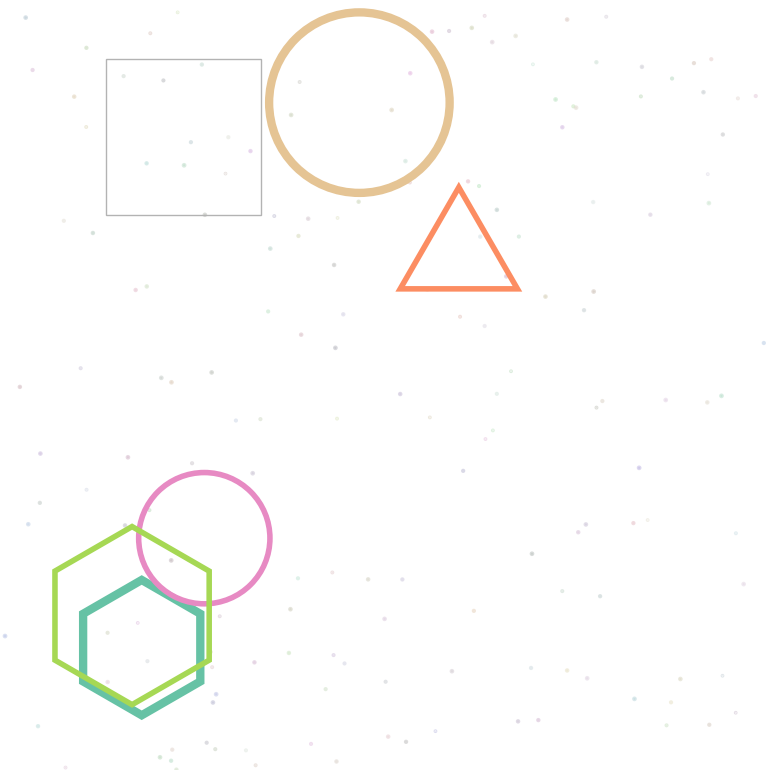[{"shape": "hexagon", "thickness": 3, "radius": 0.44, "center": [0.184, 0.159]}, {"shape": "triangle", "thickness": 2, "radius": 0.44, "center": [0.596, 0.669]}, {"shape": "circle", "thickness": 2, "radius": 0.43, "center": [0.265, 0.301]}, {"shape": "hexagon", "thickness": 2, "radius": 0.58, "center": [0.172, 0.2]}, {"shape": "circle", "thickness": 3, "radius": 0.59, "center": [0.467, 0.867]}, {"shape": "square", "thickness": 0.5, "radius": 0.5, "center": [0.238, 0.822]}]